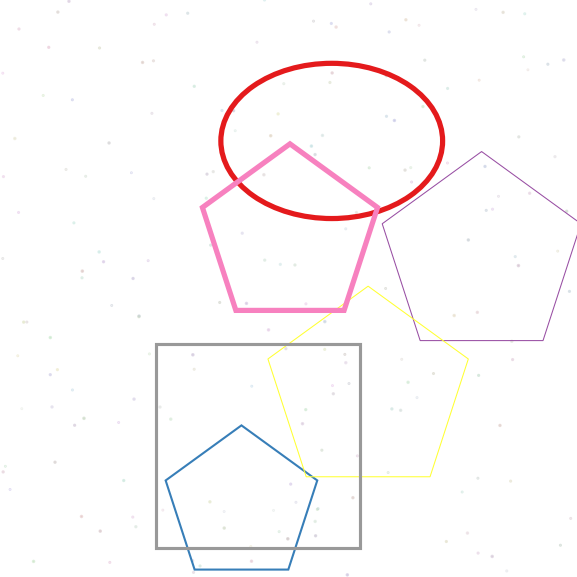[{"shape": "oval", "thickness": 2.5, "radius": 0.96, "center": [0.574, 0.755]}, {"shape": "pentagon", "thickness": 1, "radius": 0.69, "center": [0.418, 0.125]}, {"shape": "pentagon", "thickness": 0.5, "radius": 0.9, "center": [0.834, 0.556]}, {"shape": "pentagon", "thickness": 0.5, "radius": 0.91, "center": [0.637, 0.321]}, {"shape": "pentagon", "thickness": 2.5, "radius": 0.8, "center": [0.502, 0.591]}, {"shape": "square", "thickness": 1.5, "radius": 0.88, "center": [0.447, 0.226]}]